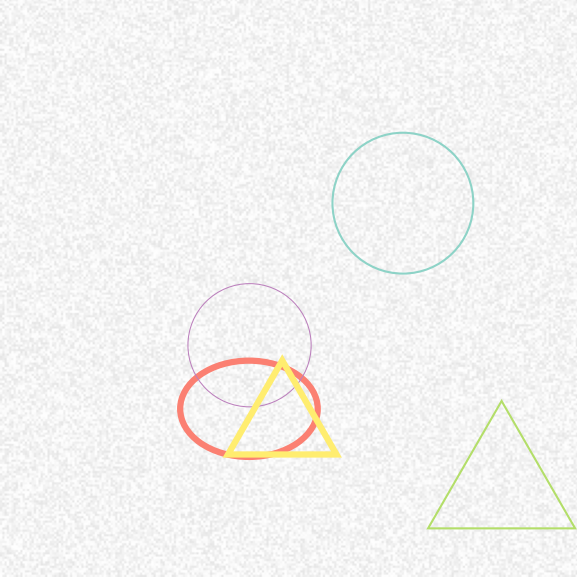[{"shape": "circle", "thickness": 1, "radius": 0.61, "center": [0.698, 0.647]}, {"shape": "oval", "thickness": 3, "radius": 0.6, "center": [0.431, 0.291]}, {"shape": "triangle", "thickness": 1, "radius": 0.74, "center": [0.869, 0.158]}, {"shape": "circle", "thickness": 0.5, "radius": 0.53, "center": [0.432, 0.401]}, {"shape": "triangle", "thickness": 3, "radius": 0.54, "center": [0.489, 0.266]}]